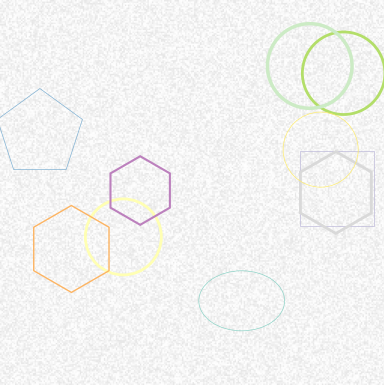[{"shape": "oval", "thickness": 0.5, "radius": 0.56, "center": [0.628, 0.219]}, {"shape": "circle", "thickness": 2, "radius": 0.49, "center": [0.32, 0.385]}, {"shape": "square", "thickness": 0.5, "radius": 0.49, "center": [0.875, 0.51]}, {"shape": "pentagon", "thickness": 0.5, "radius": 0.58, "center": [0.104, 0.654]}, {"shape": "hexagon", "thickness": 1, "radius": 0.56, "center": [0.185, 0.353]}, {"shape": "circle", "thickness": 2, "radius": 0.54, "center": [0.893, 0.81]}, {"shape": "hexagon", "thickness": 2, "radius": 0.53, "center": [0.872, 0.5]}, {"shape": "hexagon", "thickness": 1.5, "radius": 0.45, "center": [0.364, 0.505]}, {"shape": "circle", "thickness": 2.5, "radius": 0.55, "center": [0.805, 0.829]}, {"shape": "circle", "thickness": 0.5, "radius": 0.49, "center": [0.833, 0.611]}]